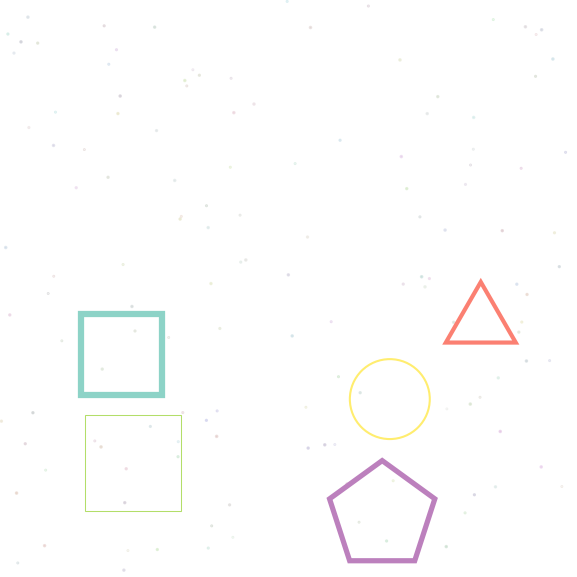[{"shape": "square", "thickness": 3, "radius": 0.35, "center": [0.211, 0.385]}, {"shape": "triangle", "thickness": 2, "radius": 0.35, "center": [0.833, 0.441]}, {"shape": "square", "thickness": 0.5, "radius": 0.42, "center": [0.23, 0.197]}, {"shape": "pentagon", "thickness": 2.5, "radius": 0.48, "center": [0.662, 0.106]}, {"shape": "circle", "thickness": 1, "radius": 0.35, "center": [0.675, 0.308]}]